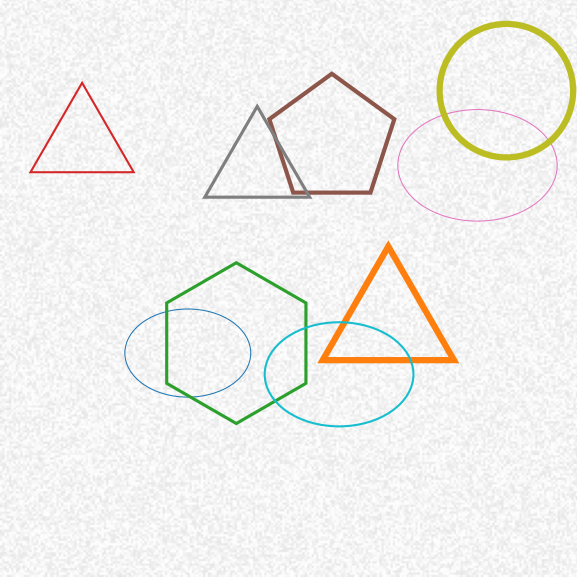[{"shape": "oval", "thickness": 0.5, "radius": 0.55, "center": [0.325, 0.388]}, {"shape": "triangle", "thickness": 3, "radius": 0.66, "center": [0.672, 0.441]}, {"shape": "hexagon", "thickness": 1.5, "radius": 0.7, "center": [0.409, 0.405]}, {"shape": "triangle", "thickness": 1, "radius": 0.52, "center": [0.142, 0.753]}, {"shape": "pentagon", "thickness": 2, "radius": 0.57, "center": [0.575, 0.758]}, {"shape": "oval", "thickness": 0.5, "radius": 0.69, "center": [0.827, 0.713]}, {"shape": "triangle", "thickness": 1.5, "radius": 0.52, "center": [0.445, 0.71]}, {"shape": "circle", "thickness": 3, "radius": 0.58, "center": [0.877, 0.842]}, {"shape": "oval", "thickness": 1, "radius": 0.64, "center": [0.587, 0.351]}]